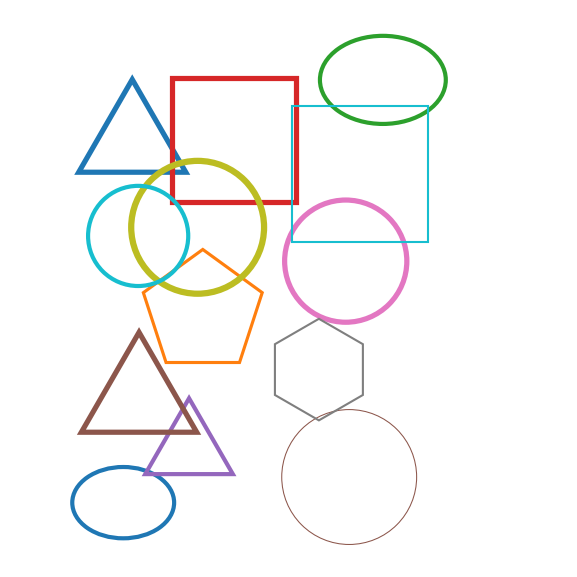[{"shape": "triangle", "thickness": 2.5, "radius": 0.54, "center": [0.229, 0.754]}, {"shape": "oval", "thickness": 2, "radius": 0.44, "center": [0.213, 0.129]}, {"shape": "pentagon", "thickness": 1.5, "radius": 0.54, "center": [0.351, 0.459]}, {"shape": "oval", "thickness": 2, "radius": 0.54, "center": [0.663, 0.861]}, {"shape": "square", "thickness": 2.5, "radius": 0.54, "center": [0.405, 0.757]}, {"shape": "triangle", "thickness": 2, "radius": 0.44, "center": [0.327, 0.222]}, {"shape": "circle", "thickness": 0.5, "radius": 0.58, "center": [0.605, 0.173]}, {"shape": "triangle", "thickness": 2.5, "radius": 0.58, "center": [0.241, 0.308]}, {"shape": "circle", "thickness": 2.5, "radius": 0.53, "center": [0.599, 0.547]}, {"shape": "hexagon", "thickness": 1, "radius": 0.44, "center": [0.552, 0.359]}, {"shape": "circle", "thickness": 3, "radius": 0.58, "center": [0.342, 0.606]}, {"shape": "circle", "thickness": 2, "radius": 0.43, "center": [0.239, 0.591]}, {"shape": "square", "thickness": 1, "radius": 0.59, "center": [0.623, 0.698]}]